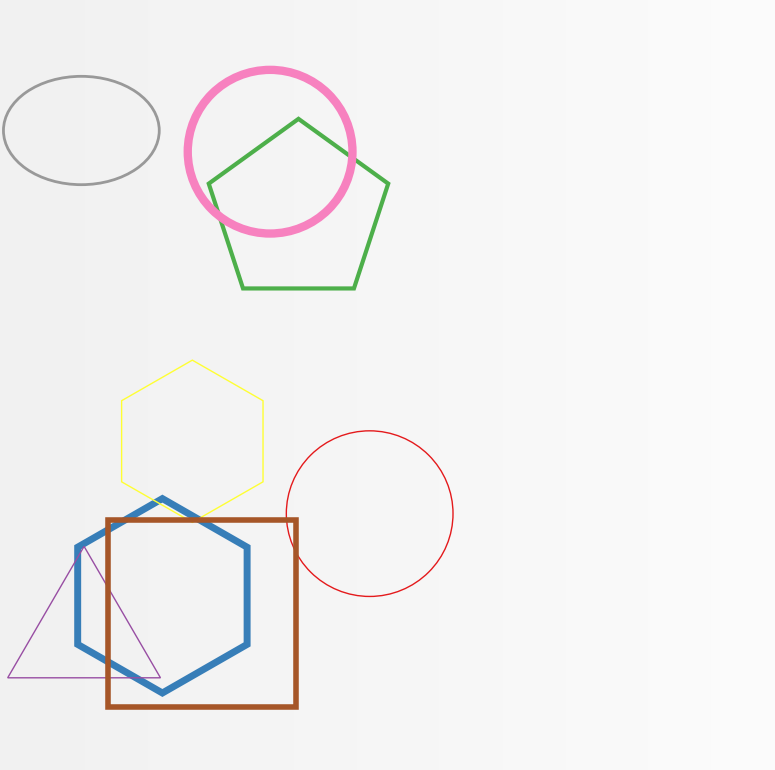[{"shape": "circle", "thickness": 0.5, "radius": 0.54, "center": [0.477, 0.333]}, {"shape": "hexagon", "thickness": 2.5, "radius": 0.63, "center": [0.21, 0.226]}, {"shape": "pentagon", "thickness": 1.5, "radius": 0.61, "center": [0.385, 0.724]}, {"shape": "triangle", "thickness": 0.5, "radius": 0.57, "center": [0.108, 0.177]}, {"shape": "hexagon", "thickness": 0.5, "radius": 0.53, "center": [0.248, 0.427]}, {"shape": "square", "thickness": 2, "radius": 0.61, "center": [0.261, 0.203]}, {"shape": "circle", "thickness": 3, "radius": 0.53, "center": [0.349, 0.803]}, {"shape": "oval", "thickness": 1, "radius": 0.5, "center": [0.105, 0.831]}]